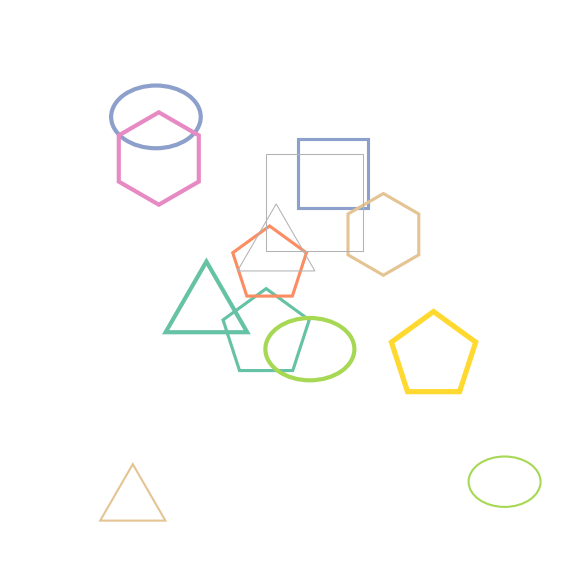[{"shape": "pentagon", "thickness": 1.5, "radius": 0.39, "center": [0.461, 0.421]}, {"shape": "triangle", "thickness": 2, "radius": 0.41, "center": [0.357, 0.465]}, {"shape": "pentagon", "thickness": 1.5, "radius": 0.34, "center": [0.467, 0.541]}, {"shape": "square", "thickness": 1.5, "radius": 0.3, "center": [0.577, 0.699]}, {"shape": "oval", "thickness": 2, "radius": 0.39, "center": [0.27, 0.797]}, {"shape": "hexagon", "thickness": 2, "radius": 0.4, "center": [0.275, 0.725]}, {"shape": "oval", "thickness": 2, "radius": 0.39, "center": [0.537, 0.395]}, {"shape": "oval", "thickness": 1, "radius": 0.31, "center": [0.874, 0.165]}, {"shape": "pentagon", "thickness": 2.5, "radius": 0.38, "center": [0.751, 0.383]}, {"shape": "triangle", "thickness": 1, "radius": 0.33, "center": [0.23, 0.13]}, {"shape": "hexagon", "thickness": 1.5, "radius": 0.35, "center": [0.664, 0.593]}, {"shape": "triangle", "thickness": 0.5, "radius": 0.39, "center": [0.478, 0.569]}, {"shape": "square", "thickness": 0.5, "radius": 0.42, "center": [0.544, 0.649]}]